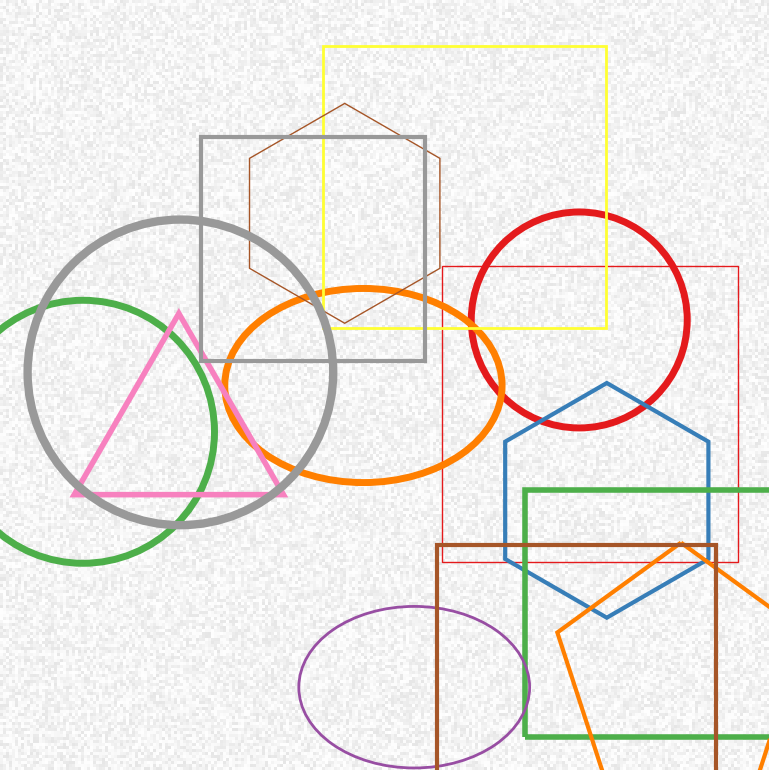[{"shape": "square", "thickness": 0.5, "radius": 0.96, "center": [0.766, 0.462]}, {"shape": "circle", "thickness": 2.5, "radius": 0.7, "center": [0.752, 0.584]}, {"shape": "hexagon", "thickness": 1.5, "radius": 0.76, "center": [0.788, 0.35]}, {"shape": "square", "thickness": 2, "radius": 0.8, "center": [0.842, 0.204]}, {"shape": "circle", "thickness": 2.5, "radius": 0.85, "center": [0.108, 0.439]}, {"shape": "oval", "thickness": 1, "radius": 0.75, "center": [0.538, 0.108]}, {"shape": "pentagon", "thickness": 1.5, "radius": 0.84, "center": [0.884, 0.126]}, {"shape": "oval", "thickness": 2.5, "radius": 0.9, "center": [0.472, 0.499]}, {"shape": "square", "thickness": 1, "radius": 0.92, "center": [0.604, 0.757]}, {"shape": "square", "thickness": 1.5, "radius": 0.91, "center": [0.749, 0.111]}, {"shape": "hexagon", "thickness": 0.5, "radius": 0.71, "center": [0.448, 0.723]}, {"shape": "triangle", "thickness": 2, "radius": 0.78, "center": [0.232, 0.436]}, {"shape": "square", "thickness": 1.5, "radius": 0.73, "center": [0.406, 0.677]}, {"shape": "circle", "thickness": 3, "radius": 0.99, "center": [0.234, 0.516]}]